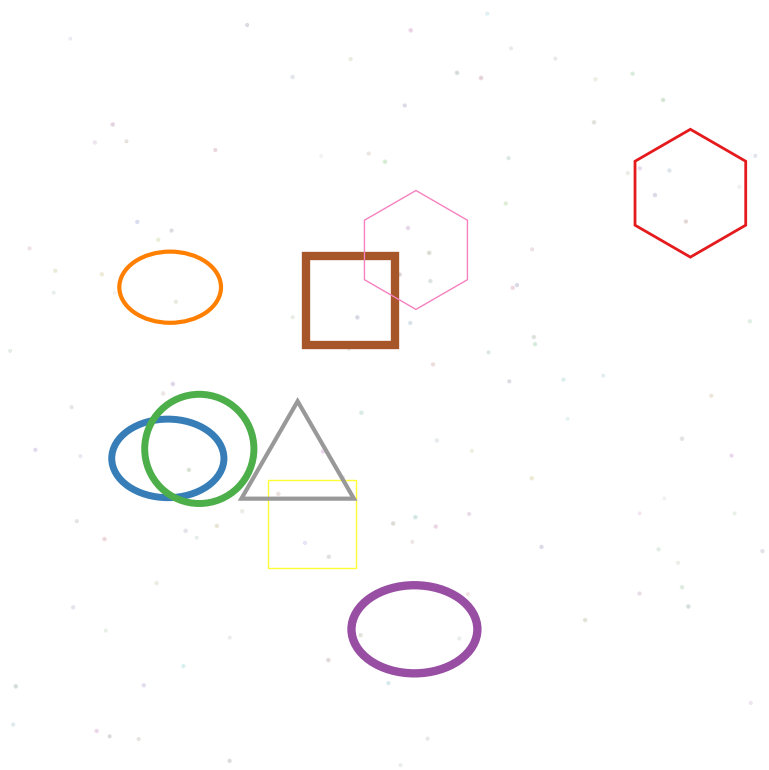[{"shape": "hexagon", "thickness": 1, "radius": 0.42, "center": [0.897, 0.749]}, {"shape": "oval", "thickness": 2.5, "radius": 0.36, "center": [0.218, 0.405]}, {"shape": "circle", "thickness": 2.5, "radius": 0.35, "center": [0.259, 0.417]}, {"shape": "oval", "thickness": 3, "radius": 0.41, "center": [0.538, 0.183]}, {"shape": "oval", "thickness": 1.5, "radius": 0.33, "center": [0.221, 0.627]}, {"shape": "square", "thickness": 0.5, "radius": 0.29, "center": [0.405, 0.319]}, {"shape": "square", "thickness": 3, "radius": 0.29, "center": [0.456, 0.61]}, {"shape": "hexagon", "thickness": 0.5, "radius": 0.39, "center": [0.54, 0.675]}, {"shape": "triangle", "thickness": 1.5, "radius": 0.42, "center": [0.387, 0.395]}]